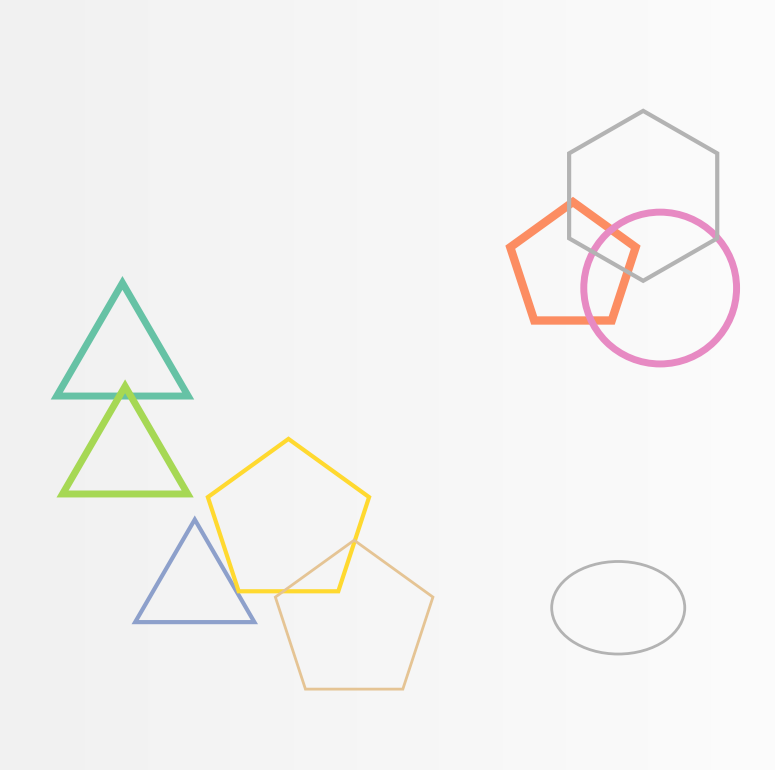[{"shape": "triangle", "thickness": 2.5, "radius": 0.49, "center": [0.158, 0.535]}, {"shape": "pentagon", "thickness": 3, "radius": 0.43, "center": [0.739, 0.653]}, {"shape": "triangle", "thickness": 1.5, "radius": 0.44, "center": [0.251, 0.236]}, {"shape": "circle", "thickness": 2.5, "radius": 0.49, "center": [0.852, 0.626]}, {"shape": "triangle", "thickness": 2.5, "radius": 0.47, "center": [0.161, 0.405]}, {"shape": "pentagon", "thickness": 1.5, "radius": 0.55, "center": [0.372, 0.321]}, {"shape": "pentagon", "thickness": 1, "radius": 0.53, "center": [0.457, 0.192]}, {"shape": "oval", "thickness": 1, "radius": 0.43, "center": [0.798, 0.211]}, {"shape": "hexagon", "thickness": 1.5, "radius": 0.55, "center": [0.83, 0.746]}]